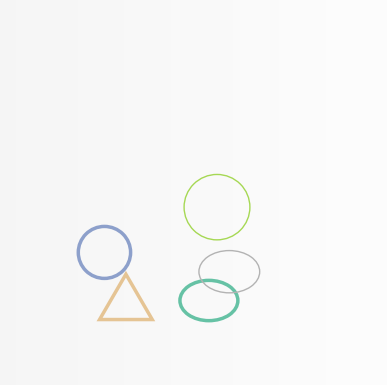[{"shape": "oval", "thickness": 2.5, "radius": 0.37, "center": [0.539, 0.219]}, {"shape": "circle", "thickness": 2.5, "radius": 0.34, "center": [0.27, 0.344]}, {"shape": "circle", "thickness": 1, "radius": 0.42, "center": [0.56, 0.462]}, {"shape": "triangle", "thickness": 2.5, "radius": 0.39, "center": [0.325, 0.209]}, {"shape": "oval", "thickness": 1, "radius": 0.39, "center": [0.592, 0.294]}]